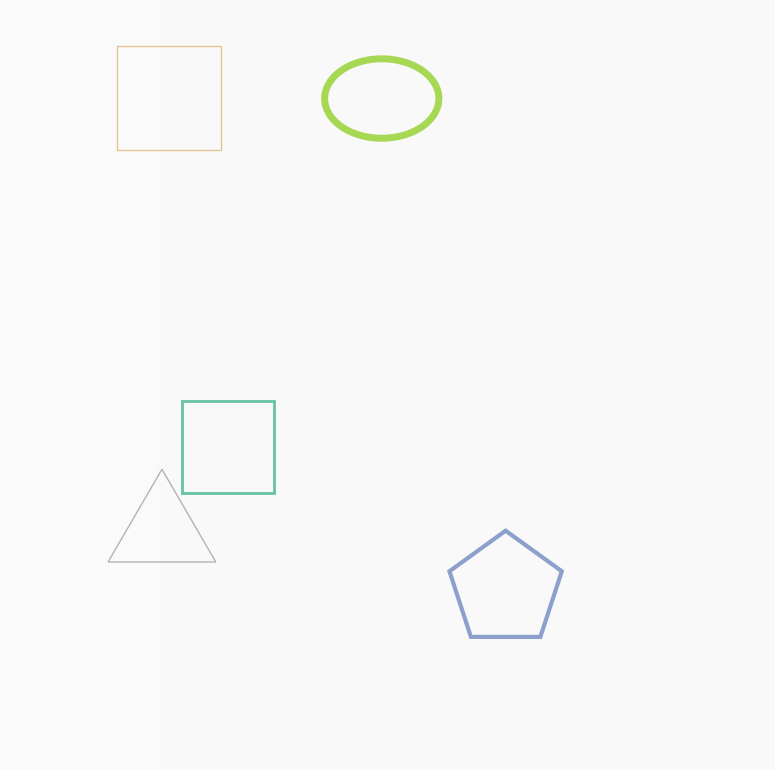[{"shape": "square", "thickness": 1, "radius": 0.3, "center": [0.294, 0.42]}, {"shape": "pentagon", "thickness": 1.5, "radius": 0.38, "center": [0.652, 0.235]}, {"shape": "oval", "thickness": 2.5, "radius": 0.37, "center": [0.493, 0.872]}, {"shape": "square", "thickness": 0.5, "radius": 0.34, "center": [0.218, 0.873]}, {"shape": "triangle", "thickness": 0.5, "radius": 0.4, "center": [0.209, 0.31]}]